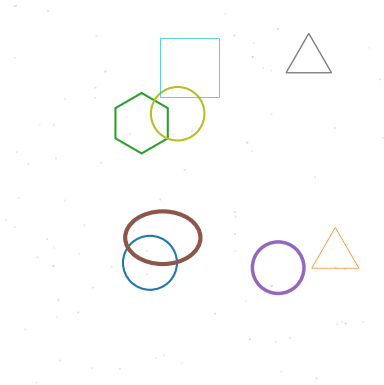[{"shape": "circle", "thickness": 1.5, "radius": 0.35, "center": [0.39, 0.317]}, {"shape": "triangle", "thickness": 0.5, "radius": 0.35, "center": [0.871, 0.339]}, {"shape": "hexagon", "thickness": 1.5, "radius": 0.39, "center": [0.368, 0.68]}, {"shape": "circle", "thickness": 2.5, "radius": 0.33, "center": [0.723, 0.305]}, {"shape": "oval", "thickness": 3, "radius": 0.49, "center": [0.423, 0.383]}, {"shape": "triangle", "thickness": 1, "radius": 0.34, "center": [0.802, 0.845]}, {"shape": "circle", "thickness": 1.5, "radius": 0.35, "center": [0.461, 0.705]}, {"shape": "square", "thickness": 0.5, "radius": 0.39, "center": [0.492, 0.825]}]